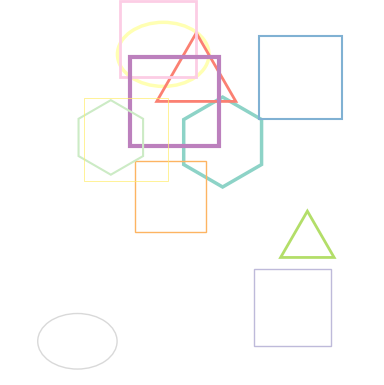[{"shape": "hexagon", "thickness": 2.5, "radius": 0.58, "center": [0.578, 0.631]}, {"shape": "oval", "thickness": 2.5, "radius": 0.59, "center": [0.424, 0.859]}, {"shape": "square", "thickness": 1, "radius": 0.5, "center": [0.76, 0.202]}, {"shape": "triangle", "thickness": 2, "radius": 0.59, "center": [0.51, 0.796]}, {"shape": "square", "thickness": 1.5, "radius": 0.54, "center": [0.78, 0.798]}, {"shape": "square", "thickness": 1, "radius": 0.46, "center": [0.444, 0.489]}, {"shape": "triangle", "thickness": 2, "radius": 0.4, "center": [0.798, 0.371]}, {"shape": "square", "thickness": 2, "radius": 0.5, "center": [0.411, 0.898]}, {"shape": "oval", "thickness": 1, "radius": 0.52, "center": [0.201, 0.114]}, {"shape": "square", "thickness": 3, "radius": 0.58, "center": [0.454, 0.736]}, {"shape": "hexagon", "thickness": 1.5, "radius": 0.48, "center": [0.288, 0.643]}, {"shape": "square", "thickness": 0.5, "radius": 0.54, "center": [0.327, 0.637]}]